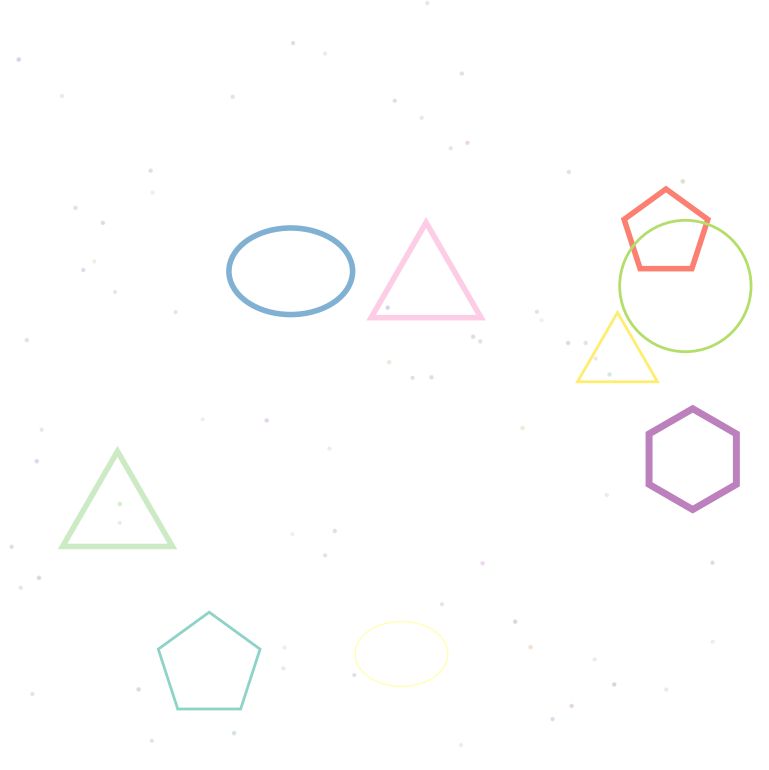[{"shape": "pentagon", "thickness": 1, "radius": 0.35, "center": [0.272, 0.135]}, {"shape": "oval", "thickness": 0.5, "radius": 0.3, "center": [0.521, 0.151]}, {"shape": "pentagon", "thickness": 2, "radius": 0.29, "center": [0.865, 0.697]}, {"shape": "oval", "thickness": 2, "radius": 0.4, "center": [0.378, 0.648]}, {"shape": "circle", "thickness": 1, "radius": 0.43, "center": [0.89, 0.629]}, {"shape": "triangle", "thickness": 2, "radius": 0.41, "center": [0.553, 0.629]}, {"shape": "hexagon", "thickness": 2.5, "radius": 0.33, "center": [0.9, 0.404]}, {"shape": "triangle", "thickness": 2, "radius": 0.41, "center": [0.153, 0.332]}, {"shape": "triangle", "thickness": 1, "radius": 0.3, "center": [0.802, 0.534]}]